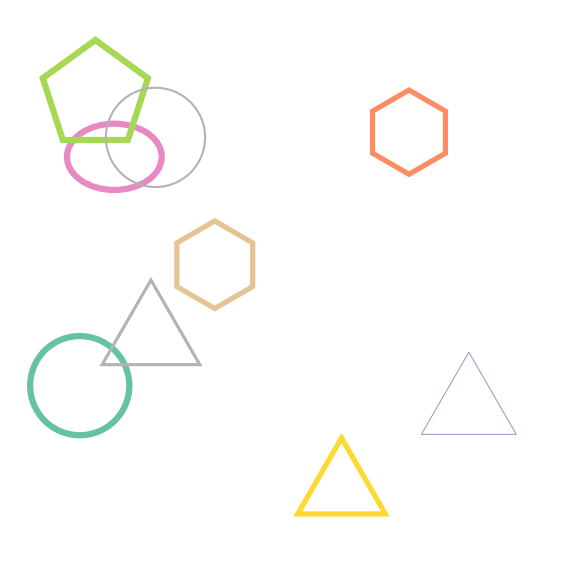[{"shape": "circle", "thickness": 3, "radius": 0.43, "center": [0.138, 0.331]}, {"shape": "hexagon", "thickness": 2.5, "radius": 0.36, "center": [0.708, 0.77]}, {"shape": "triangle", "thickness": 0.5, "radius": 0.47, "center": [0.812, 0.294]}, {"shape": "oval", "thickness": 3, "radius": 0.41, "center": [0.198, 0.728]}, {"shape": "pentagon", "thickness": 3, "radius": 0.48, "center": [0.165, 0.834]}, {"shape": "triangle", "thickness": 2.5, "radius": 0.44, "center": [0.591, 0.153]}, {"shape": "hexagon", "thickness": 2.5, "radius": 0.38, "center": [0.372, 0.541]}, {"shape": "circle", "thickness": 1, "radius": 0.43, "center": [0.269, 0.761]}, {"shape": "triangle", "thickness": 1.5, "radius": 0.49, "center": [0.261, 0.417]}]